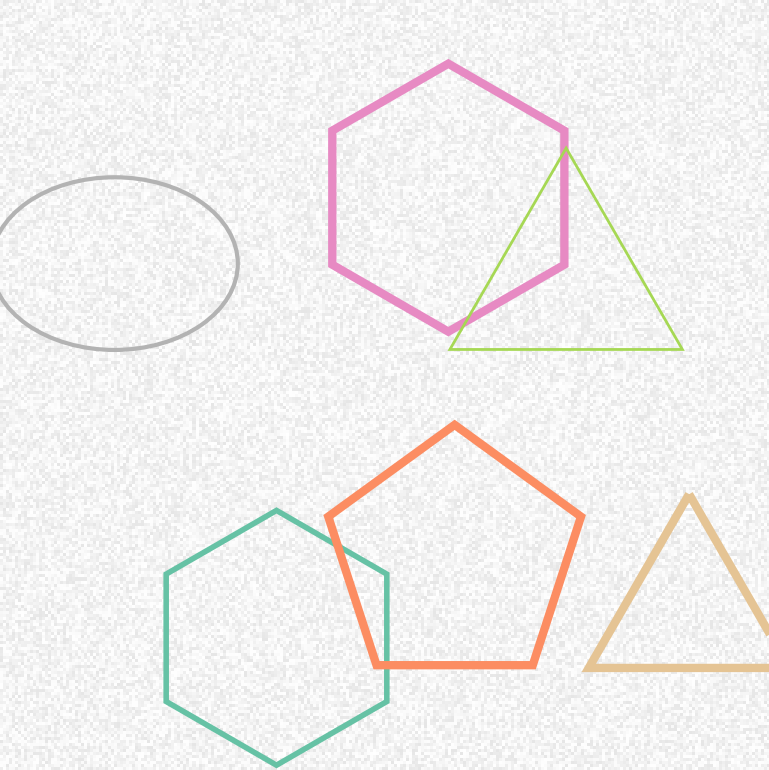[{"shape": "hexagon", "thickness": 2, "radius": 0.83, "center": [0.359, 0.172]}, {"shape": "pentagon", "thickness": 3, "radius": 0.86, "center": [0.59, 0.276]}, {"shape": "hexagon", "thickness": 3, "radius": 0.87, "center": [0.582, 0.743]}, {"shape": "triangle", "thickness": 1, "radius": 0.87, "center": [0.735, 0.633]}, {"shape": "triangle", "thickness": 3, "radius": 0.75, "center": [0.895, 0.208]}, {"shape": "oval", "thickness": 1.5, "radius": 0.8, "center": [0.149, 0.658]}]